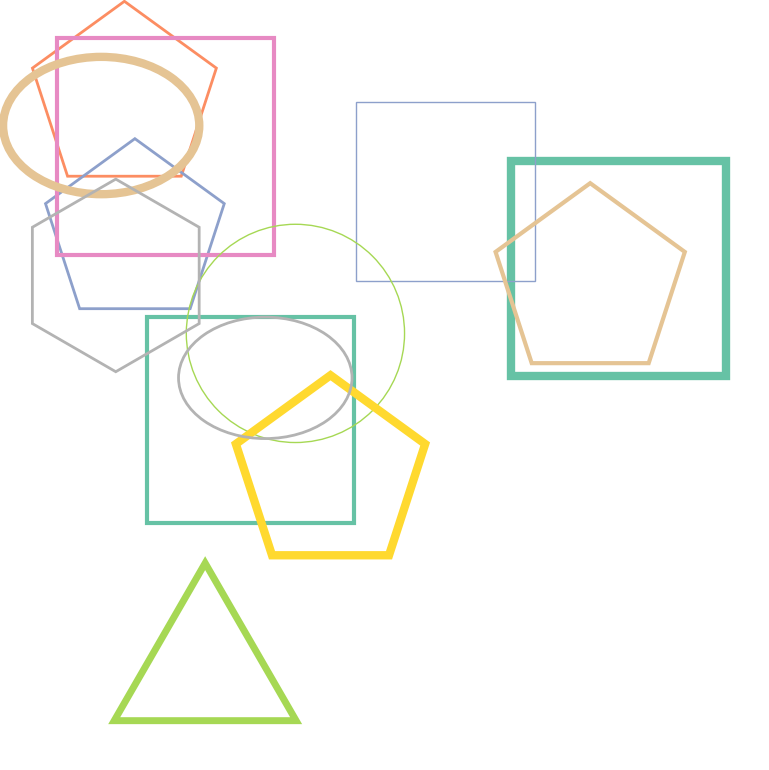[{"shape": "square", "thickness": 3, "radius": 0.7, "center": [0.803, 0.652]}, {"shape": "square", "thickness": 1.5, "radius": 0.67, "center": [0.325, 0.454]}, {"shape": "pentagon", "thickness": 1, "radius": 0.63, "center": [0.162, 0.873]}, {"shape": "square", "thickness": 0.5, "radius": 0.58, "center": [0.578, 0.751]}, {"shape": "pentagon", "thickness": 1, "radius": 0.61, "center": [0.175, 0.698]}, {"shape": "square", "thickness": 1.5, "radius": 0.7, "center": [0.215, 0.81]}, {"shape": "circle", "thickness": 0.5, "radius": 0.71, "center": [0.384, 0.567]}, {"shape": "triangle", "thickness": 2.5, "radius": 0.68, "center": [0.266, 0.132]}, {"shape": "pentagon", "thickness": 3, "radius": 0.65, "center": [0.429, 0.383]}, {"shape": "pentagon", "thickness": 1.5, "radius": 0.65, "center": [0.766, 0.633]}, {"shape": "oval", "thickness": 3, "radius": 0.64, "center": [0.131, 0.837]}, {"shape": "oval", "thickness": 1, "radius": 0.56, "center": [0.345, 0.509]}, {"shape": "hexagon", "thickness": 1, "radius": 0.63, "center": [0.15, 0.642]}]